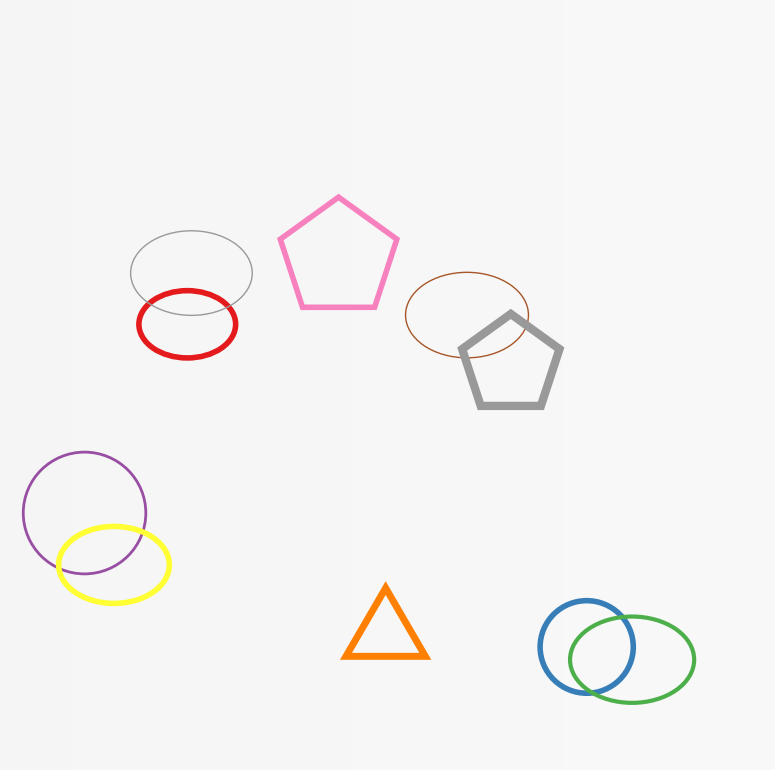[{"shape": "oval", "thickness": 2, "radius": 0.31, "center": [0.242, 0.579]}, {"shape": "circle", "thickness": 2, "radius": 0.3, "center": [0.757, 0.16]}, {"shape": "oval", "thickness": 1.5, "radius": 0.4, "center": [0.816, 0.143]}, {"shape": "circle", "thickness": 1, "radius": 0.4, "center": [0.109, 0.334]}, {"shape": "triangle", "thickness": 2.5, "radius": 0.3, "center": [0.498, 0.177]}, {"shape": "oval", "thickness": 2, "radius": 0.36, "center": [0.147, 0.266]}, {"shape": "oval", "thickness": 0.5, "radius": 0.4, "center": [0.603, 0.591]}, {"shape": "pentagon", "thickness": 2, "radius": 0.4, "center": [0.437, 0.665]}, {"shape": "pentagon", "thickness": 3, "radius": 0.33, "center": [0.659, 0.526]}, {"shape": "oval", "thickness": 0.5, "radius": 0.39, "center": [0.247, 0.645]}]